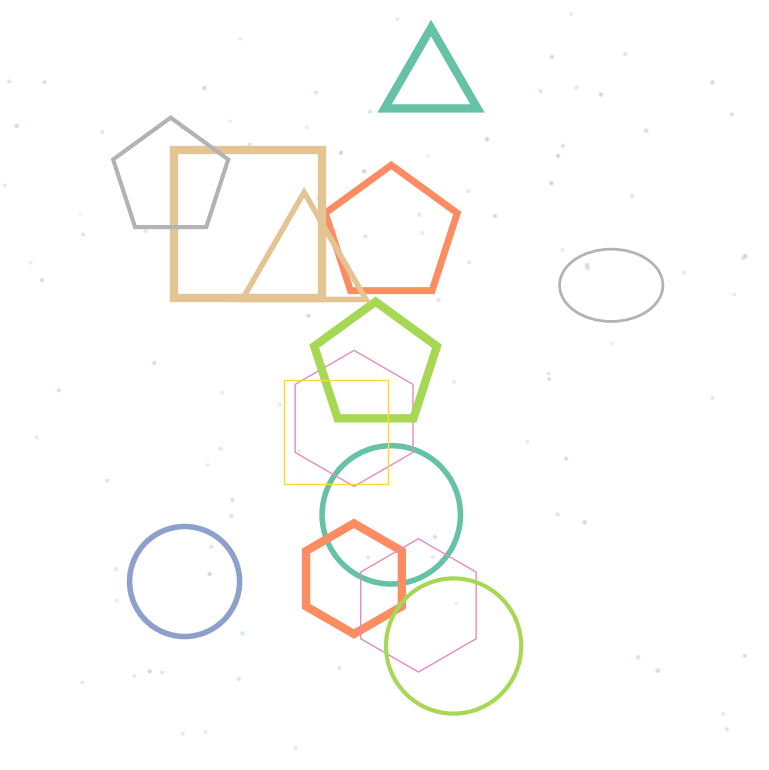[{"shape": "triangle", "thickness": 3, "radius": 0.35, "center": [0.56, 0.894]}, {"shape": "circle", "thickness": 2, "radius": 0.45, "center": [0.508, 0.331]}, {"shape": "pentagon", "thickness": 2.5, "radius": 0.45, "center": [0.508, 0.695]}, {"shape": "hexagon", "thickness": 3, "radius": 0.36, "center": [0.46, 0.248]}, {"shape": "circle", "thickness": 2, "radius": 0.36, "center": [0.24, 0.245]}, {"shape": "hexagon", "thickness": 0.5, "radius": 0.43, "center": [0.543, 0.214]}, {"shape": "hexagon", "thickness": 0.5, "radius": 0.44, "center": [0.46, 0.457]}, {"shape": "circle", "thickness": 1.5, "radius": 0.44, "center": [0.589, 0.161]}, {"shape": "pentagon", "thickness": 3, "radius": 0.42, "center": [0.488, 0.524]}, {"shape": "square", "thickness": 0.5, "radius": 0.34, "center": [0.436, 0.439]}, {"shape": "square", "thickness": 3, "radius": 0.48, "center": [0.322, 0.709]}, {"shape": "triangle", "thickness": 2, "radius": 0.46, "center": [0.395, 0.657]}, {"shape": "oval", "thickness": 1, "radius": 0.34, "center": [0.794, 0.629]}, {"shape": "pentagon", "thickness": 1.5, "radius": 0.39, "center": [0.222, 0.769]}]